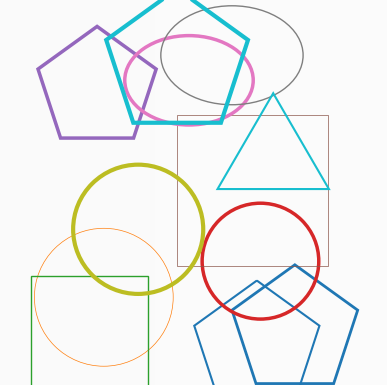[{"shape": "pentagon", "thickness": 1.5, "radius": 0.85, "center": [0.663, 0.101]}, {"shape": "pentagon", "thickness": 2, "radius": 0.85, "center": [0.761, 0.142]}, {"shape": "circle", "thickness": 0.5, "radius": 0.9, "center": [0.268, 0.228]}, {"shape": "square", "thickness": 1, "radius": 0.75, "center": [0.23, 0.132]}, {"shape": "circle", "thickness": 2.5, "radius": 0.75, "center": [0.672, 0.322]}, {"shape": "pentagon", "thickness": 2.5, "radius": 0.8, "center": [0.251, 0.771]}, {"shape": "square", "thickness": 0.5, "radius": 0.98, "center": [0.651, 0.505]}, {"shape": "oval", "thickness": 2.5, "radius": 0.83, "center": [0.488, 0.791]}, {"shape": "oval", "thickness": 1, "radius": 0.92, "center": [0.599, 0.856]}, {"shape": "circle", "thickness": 3, "radius": 0.84, "center": [0.357, 0.404]}, {"shape": "pentagon", "thickness": 3, "radius": 0.96, "center": [0.457, 0.837]}, {"shape": "triangle", "thickness": 1.5, "radius": 0.83, "center": [0.705, 0.592]}]